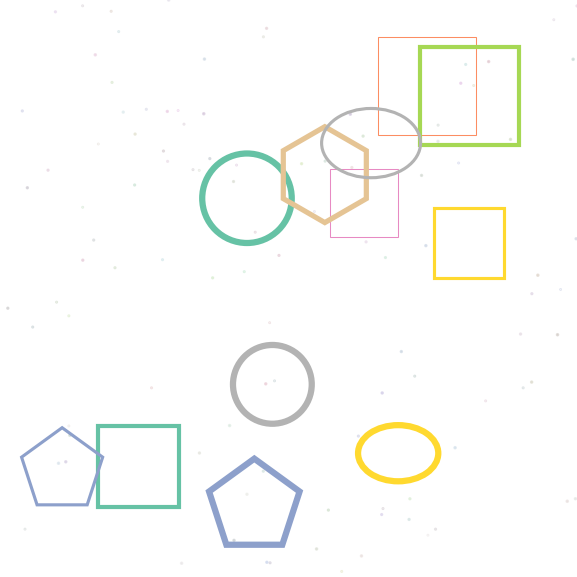[{"shape": "circle", "thickness": 3, "radius": 0.39, "center": [0.428, 0.656]}, {"shape": "square", "thickness": 2, "radius": 0.35, "center": [0.24, 0.191]}, {"shape": "square", "thickness": 0.5, "radius": 0.42, "center": [0.74, 0.85]}, {"shape": "pentagon", "thickness": 1.5, "radius": 0.37, "center": [0.108, 0.185]}, {"shape": "pentagon", "thickness": 3, "radius": 0.41, "center": [0.44, 0.123]}, {"shape": "square", "thickness": 0.5, "radius": 0.29, "center": [0.63, 0.648]}, {"shape": "square", "thickness": 2, "radius": 0.43, "center": [0.813, 0.833]}, {"shape": "oval", "thickness": 3, "radius": 0.35, "center": [0.689, 0.214]}, {"shape": "square", "thickness": 1.5, "radius": 0.31, "center": [0.812, 0.579]}, {"shape": "hexagon", "thickness": 2.5, "radius": 0.42, "center": [0.562, 0.697]}, {"shape": "oval", "thickness": 1.5, "radius": 0.43, "center": [0.643, 0.751]}, {"shape": "circle", "thickness": 3, "radius": 0.34, "center": [0.472, 0.334]}]